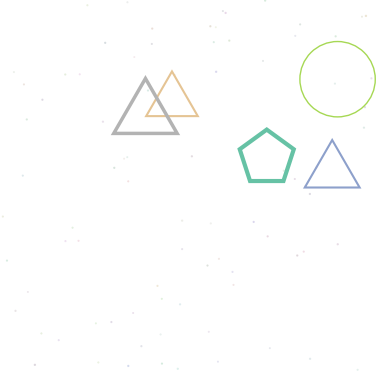[{"shape": "pentagon", "thickness": 3, "radius": 0.37, "center": [0.693, 0.59]}, {"shape": "triangle", "thickness": 1.5, "radius": 0.41, "center": [0.863, 0.554]}, {"shape": "circle", "thickness": 1, "radius": 0.49, "center": [0.877, 0.794]}, {"shape": "triangle", "thickness": 1.5, "radius": 0.39, "center": [0.447, 0.737]}, {"shape": "triangle", "thickness": 2.5, "radius": 0.48, "center": [0.378, 0.701]}]